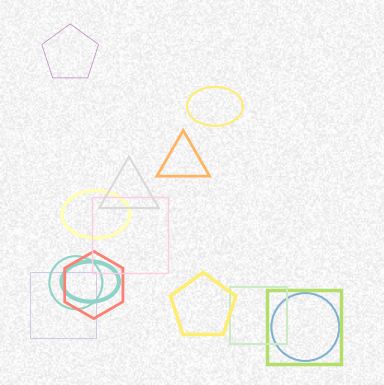[{"shape": "oval", "thickness": 3, "radius": 0.37, "center": [0.234, 0.269]}, {"shape": "circle", "thickness": 1.5, "radius": 0.34, "center": [0.197, 0.266]}, {"shape": "oval", "thickness": 2.5, "radius": 0.44, "center": [0.249, 0.443]}, {"shape": "square", "thickness": 0.5, "radius": 0.43, "center": [0.164, 0.209]}, {"shape": "hexagon", "thickness": 2, "radius": 0.44, "center": [0.244, 0.26]}, {"shape": "circle", "thickness": 1.5, "radius": 0.44, "center": [0.793, 0.151]}, {"shape": "triangle", "thickness": 2, "radius": 0.4, "center": [0.476, 0.582]}, {"shape": "square", "thickness": 2.5, "radius": 0.48, "center": [0.79, 0.15]}, {"shape": "square", "thickness": 1, "radius": 0.5, "center": [0.338, 0.39]}, {"shape": "triangle", "thickness": 1.5, "radius": 0.45, "center": [0.335, 0.504]}, {"shape": "pentagon", "thickness": 0.5, "radius": 0.39, "center": [0.182, 0.86]}, {"shape": "square", "thickness": 1.5, "radius": 0.37, "center": [0.672, 0.182]}, {"shape": "pentagon", "thickness": 2.5, "radius": 0.45, "center": [0.528, 0.203]}, {"shape": "oval", "thickness": 1.5, "radius": 0.36, "center": [0.558, 0.724]}]